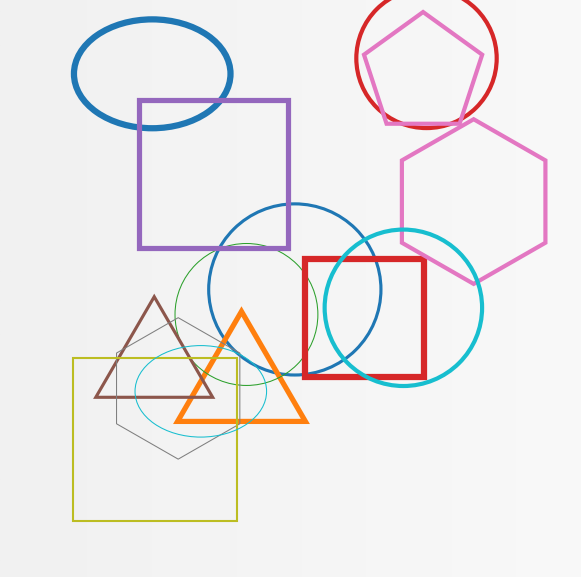[{"shape": "circle", "thickness": 1.5, "radius": 0.74, "center": [0.507, 0.498]}, {"shape": "oval", "thickness": 3, "radius": 0.67, "center": [0.262, 0.871]}, {"shape": "triangle", "thickness": 2.5, "radius": 0.63, "center": [0.415, 0.333]}, {"shape": "circle", "thickness": 0.5, "radius": 0.61, "center": [0.424, 0.455]}, {"shape": "square", "thickness": 3, "radius": 0.51, "center": [0.626, 0.449]}, {"shape": "circle", "thickness": 2, "radius": 0.6, "center": [0.734, 0.898]}, {"shape": "square", "thickness": 2.5, "radius": 0.64, "center": [0.367, 0.698]}, {"shape": "triangle", "thickness": 1.5, "radius": 0.58, "center": [0.265, 0.369]}, {"shape": "hexagon", "thickness": 2, "radius": 0.71, "center": [0.815, 0.65]}, {"shape": "pentagon", "thickness": 2, "radius": 0.53, "center": [0.728, 0.871]}, {"shape": "hexagon", "thickness": 0.5, "radius": 0.61, "center": [0.307, 0.327]}, {"shape": "square", "thickness": 1, "radius": 0.7, "center": [0.266, 0.238]}, {"shape": "circle", "thickness": 2, "radius": 0.68, "center": [0.694, 0.466]}, {"shape": "oval", "thickness": 0.5, "radius": 0.57, "center": [0.345, 0.321]}]